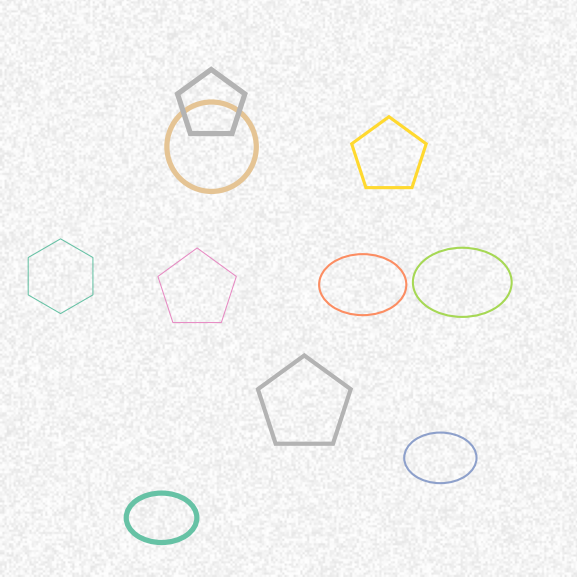[{"shape": "hexagon", "thickness": 0.5, "radius": 0.32, "center": [0.105, 0.521]}, {"shape": "oval", "thickness": 2.5, "radius": 0.31, "center": [0.28, 0.103]}, {"shape": "oval", "thickness": 1, "radius": 0.38, "center": [0.628, 0.506]}, {"shape": "oval", "thickness": 1, "radius": 0.31, "center": [0.763, 0.206]}, {"shape": "pentagon", "thickness": 0.5, "radius": 0.36, "center": [0.341, 0.498]}, {"shape": "oval", "thickness": 1, "radius": 0.43, "center": [0.8, 0.51]}, {"shape": "pentagon", "thickness": 1.5, "radius": 0.34, "center": [0.673, 0.729]}, {"shape": "circle", "thickness": 2.5, "radius": 0.39, "center": [0.366, 0.745]}, {"shape": "pentagon", "thickness": 2, "radius": 0.42, "center": [0.527, 0.299]}, {"shape": "pentagon", "thickness": 2.5, "radius": 0.31, "center": [0.366, 0.818]}]